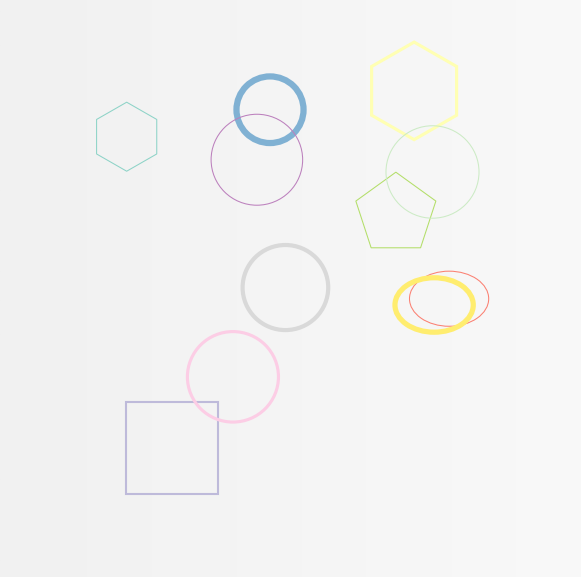[{"shape": "hexagon", "thickness": 0.5, "radius": 0.3, "center": [0.218, 0.762]}, {"shape": "hexagon", "thickness": 1.5, "radius": 0.42, "center": [0.712, 0.842]}, {"shape": "square", "thickness": 1, "radius": 0.4, "center": [0.296, 0.223]}, {"shape": "oval", "thickness": 0.5, "radius": 0.34, "center": [0.773, 0.482]}, {"shape": "circle", "thickness": 3, "radius": 0.29, "center": [0.465, 0.809]}, {"shape": "pentagon", "thickness": 0.5, "radius": 0.36, "center": [0.681, 0.629]}, {"shape": "circle", "thickness": 1.5, "radius": 0.39, "center": [0.401, 0.347]}, {"shape": "circle", "thickness": 2, "radius": 0.37, "center": [0.491, 0.501]}, {"shape": "circle", "thickness": 0.5, "radius": 0.39, "center": [0.442, 0.723]}, {"shape": "circle", "thickness": 0.5, "radius": 0.4, "center": [0.744, 0.701]}, {"shape": "oval", "thickness": 2.5, "radius": 0.34, "center": [0.747, 0.471]}]